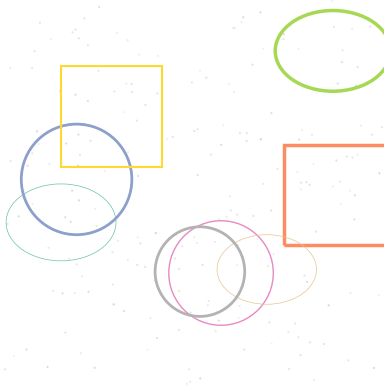[{"shape": "oval", "thickness": 0.5, "radius": 0.71, "center": [0.159, 0.422]}, {"shape": "square", "thickness": 2.5, "radius": 0.65, "center": [0.869, 0.494]}, {"shape": "circle", "thickness": 2, "radius": 0.72, "center": [0.199, 0.534]}, {"shape": "circle", "thickness": 1, "radius": 0.68, "center": [0.574, 0.291]}, {"shape": "oval", "thickness": 2.5, "radius": 0.75, "center": [0.865, 0.868]}, {"shape": "square", "thickness": 1.5, "radius": 0.66, "center": [0.289, 0.698]}, {"shape": "oval", "thickness": 0.5, "radius": 0.65, "center": [0.693, 0.3]}, {"shape": "circle", "thickness": 2, "radius": 0.58, "center": [0.519, 0.295]}]